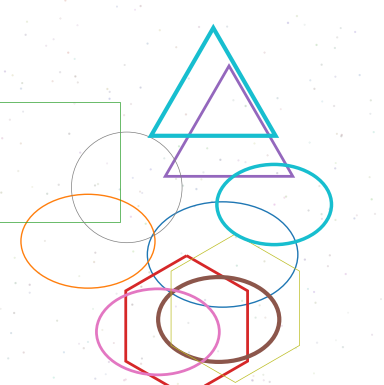[{"shape": "oval", "thickness": 1, "radius": 0.98, "center": [0.578, 0.339]}, {"shape": "oval", "thickness": 1, "radius": 0.87, "center": [0.228, 0.373]}, {"shape": "square", "thickness": 0.5, "radius": 0.78, "center": [0.154, 0.579]}, {"shape": "hexagon", "thickness": 2, "radius": 0.91, "center": [0.485, 0.153]}, {"shape": "triangle", "thickness": 2, "radius": 0.96, "center": [0.595, 0.638]}, {"shape": "oval", "thickness": 3, "radius": 0.79, "center": [0.568, 0.17]}, {"shape": "oval", "thickness": 2, "radius": 0.8, "center": [0.41, 0.138]}, {"shape": "circle", "thickness": 0.5, "radius": 0.72, "center": [0.329, 0.513]}, {"shape": "hexagon", "thickness": 0.5, "radius": 0.96, "center": [0.611, 0.199]}, {"shape": "triangle", "thickness": 3, "radius": 0.93, "center": [0.554, 0.741]}, {"shape": "oval", "thickness": 2.5, "radius": 0.74, "center": [0.712, 0.469]}]